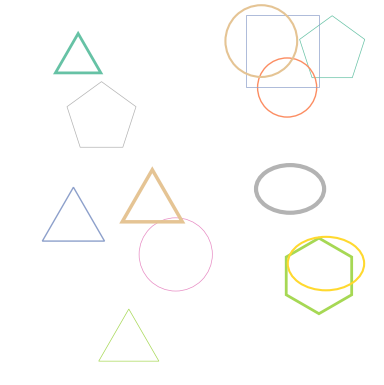[{"shape": "triangle", "thickness": 2, "radius": 0.34, "center": [0.203, 0.845]}, {"shape": "pentagon", "thickness": 0.5, "radius": 0.44, "center": [0.863, 0.87]}, {"shape": "circle", "thickness": 1, "radius": 0.38, "center": [0.746, 0.773]}, {"shape": "square", "thickness": 0.5, "radius": 0.47, "center": [0.734, 0.867]}, {"shape": "triangle", "thickness": 1, "radius": 0.47, "center": [0.191, 0.42]}, {"shape": "circle", "thickness": 0.5, "radius": 0.48, "center": [0.456, 0.339]}, {"shape": "hexagon", "thickness": 2, "radius": 0.49, "center": [0.828, 0.283]}, {"shape": "triangle", "thickness": 0.5, "radius": 0.45, "center": [0.335, 0.107]}, {"shape": "oval", "thickness": 1.5, "radius": 0.5, "center": [0.847, 0.315]}, {"shape": "circle", "thickness": 1.5, "radius": 0.47, "center": [0.679, 0.893]}, {"shape": "triangle", "thickness": 2.5, "radius": 0.45, "center": [0.396, 0.469]}, {"shape": "pentagon", "thickness": 0.5, "radius": 0.47, "center": [0.264, 0.694]}, {"shape": "oval", "thickness": 3, "radius": 0.44, "center": [0.753, 0.509]}]